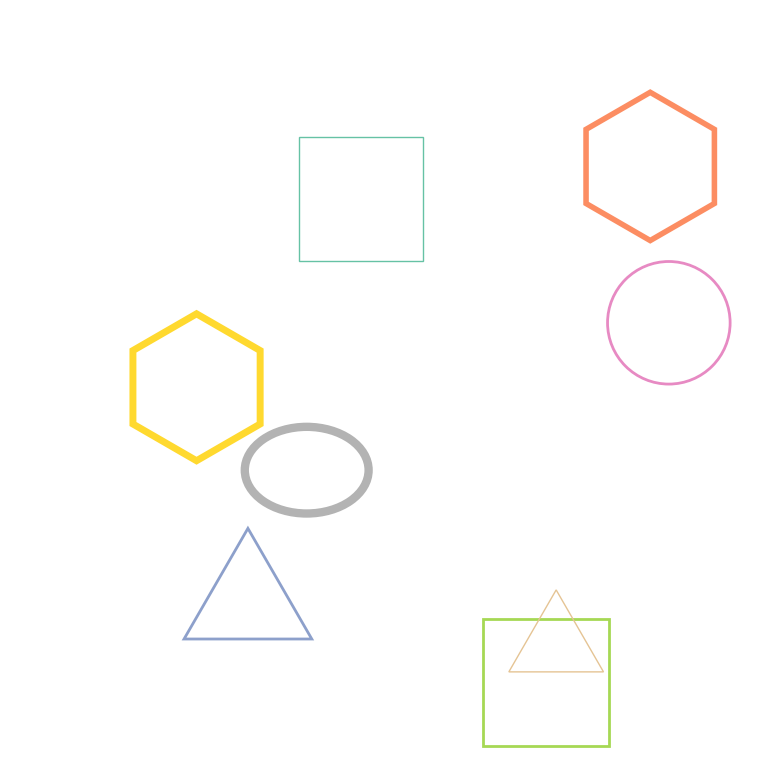[{"shape": "square", "thickness": 0.5, "radius": 0.4, "center": [0.469, 0.742]}, {"shape": "hexagon", "thickness": 2, "radius": 0.48, "center": [0.844, 0.784]}, {"shape": "triangle", "thickness": 1, "radius": 0.48, "center": [0.322, 0.218]}, {"shape": "circle", "thickness": 1, "radius": 0.4, "center": [0.869, 0.581]}, {"shape": "square", "thickness": 1, "radius": 0.41, "center": [0.709, 0.114]}, {"shape": "hexagon", "thickness": 2.5, "radius": 0.48, "center": [0.255, 0.497]}, {"shape": "triangle", "thickness": 0.5, "radius": 0.35, "center": [0.722, 0.163]}, {"shape": "oval", "thickness": 3, "radius": 0.4, "center": [0.398, 0.389]}]